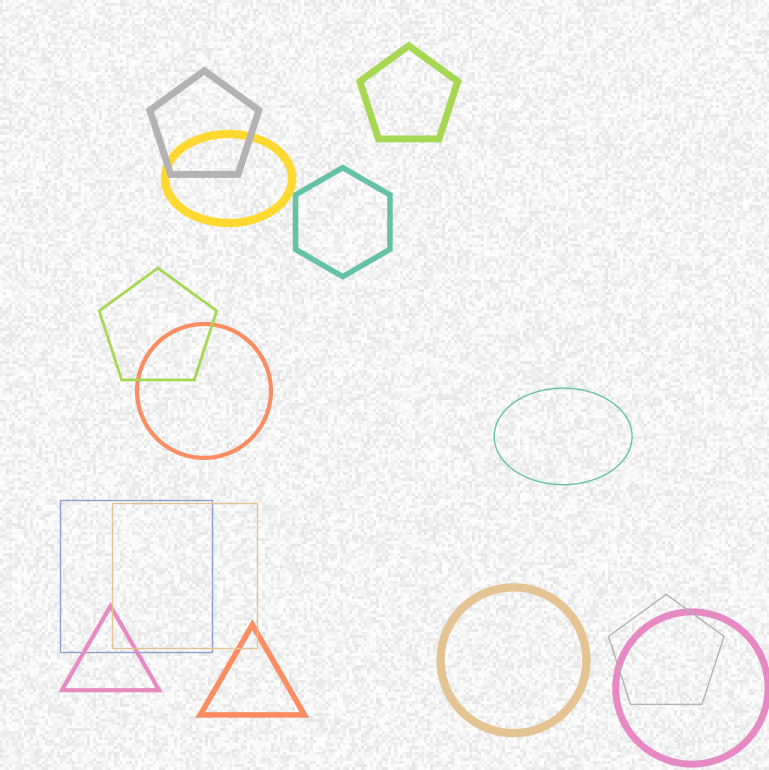[{"shape": "oval", "thickness": 0.5, "radius": 0.45, "center": [0.731, 0.433]}, {"shape": "hexagon", "thickness": 2, "radius": 0.35, "center": [0.445, 0.712]}, {"shape": "circle", "thickness": 1.5, "radius": 0.43, "center": [0.265, 0.492]}, {"shape": "triangle", "thickness": 2, "radius": 0.39, "center": [0.328, 0.111]}, {"shape": "square", "thickness": 0.5, "radius": 0.49, "center": [0.176, 0.252]}, {"shape": "triangle", "thickness": 1.5, "radius": 0.36, "center": [0.143, 0.14]}, {"shape": "circle", "thickness": 2.5, "radius": 0.49, "center": [0.899, 0.107]}, {"shape": "pentagon", "thickness": 2.5, "radius": 0.33, "center": [0.531, 0.874]}, {"shape": "pentagon", "thickness": 1, "radius": 0.4, "center": [0.205, 0.572]}, {"shape": "oval", "thickness": 3, "radius": 0.41, "center": [0.297, 0.768]}, {"shape": "square", "thickness": 0.5, "radius": 0.47, "center": [0.24, 0.252]}, {"shape": "circle", "thickness": 3, "radius": 0.47, "center": [0.667, 0.143]}, {"shape": "pentagon", "thickness": 2.5, "radius": 0.37, "center": [0.265, 0.834]}, {"shape": "pentagon", "thickness": 0.5, "radius": 0.39, "center": [0.865, 0.149]}]